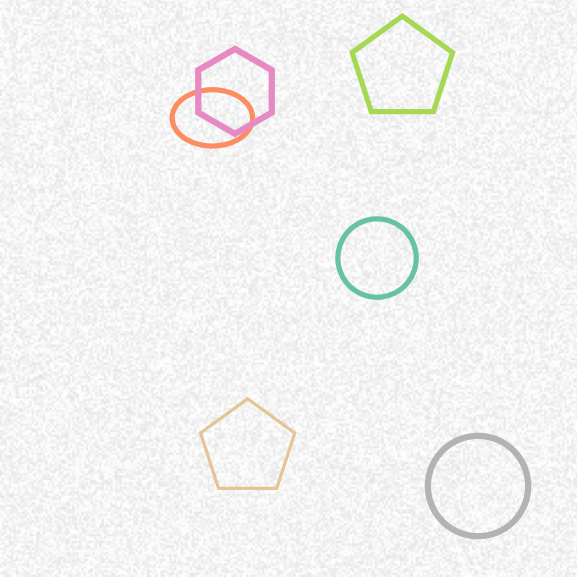[{"shape": "circle", "thickness": 2.5, "radius": 0.34, "center": [0.653, 0.552]}, {"shape": "oval", "thickness": 2.5, "radius": 0.35, "center": [0.368, 0.795]}, {"shape": "hexagon", "thickness": 3, "radius": 0.37, "center": [0.407, 0.841]}, {"shape": "pentagon", "thickness": 2.5, "radius": 0.46, "center": [0.697, 0.88]}, {"shape": "pentagon", "thickness": 1.5, "radius": 0.43, "center": [0.429, 0.223]}, {"shape": "circle", "thickness": 3, "radius": 0.43, "center": [0.828, 0.158]}]